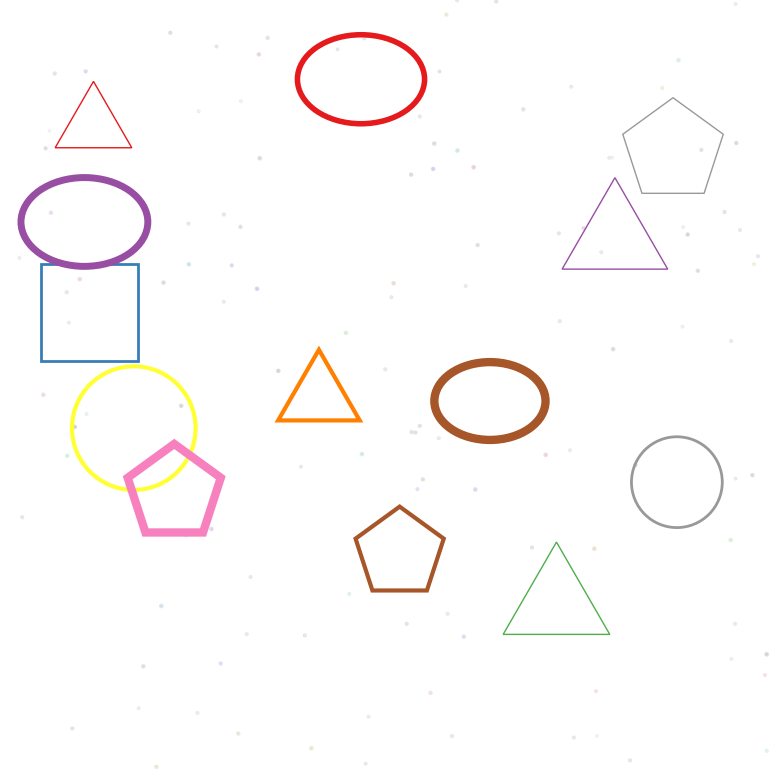[{"shape": "triangle", "thickness": 0.5, "radius": 0.29, "center": [0.121, 0.837]}, {"shape": "oval", "thickness": 2, "radius": 0.41, "center": [0.469, 0.897]}, {"shape": "square", "thickness": 1, "radius": 0.32, "center": [0.117, 0.594]}, {"shape": "triangle", "thickness": 0.5, "radius": 0.4, "center": [0.723, 0.216]}, {"shape": "triangle", "thickness": 0.5, "radius": 0.4, "center": [0.799, 0.69]}, {"shape": "oval", "thickness": 2.5, "radius": 0.41, "center": [0.11, 0.712]}, {"shape": "triangle", "thickness": 1.5, "radius": 0.31, "center": [0.414, 0.485]}, {"shape": "circle", "thickness": 1.5, "radius": 0.4, "center": [0.174, 0.444]}, {"shape": "oval", "thickness": 3, "radius": 0.36, "center": [0.636, 0.479]}, {"shape": "pentagon", "thickness": 1.5, "radius": 0.3, "center": [0.519, 0.282]}, {"shape": "pentagon", "thickness": 3, "radius": 0.32, "center": [0.226, 0.36]}, {"shape": "circle", "thickness": 1, "radius": 0.29, "center": [0.879, 0.374]}, {"shape": "pentagon", "thickness": 0.5, "radius": 0.34, "center": [0.874, 0.804]}]